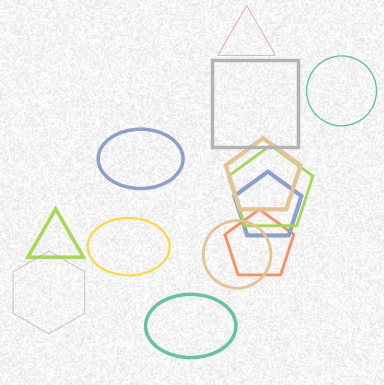[{"shape": "oval", "thickness": 2.5, "radius": 0.59, "center": [0.496, 0.153]}, {"shape": "circle", "thickness": 1, "radius": 0.45, "center": [0.887, 0.764]}, {"shape": "pentagon", "thickness": 2, "radius": 0.47, "center": [0.674, 0.362]}, {"shape": "oval", "thickness": 2.5, "radius": 0.55, "center": [0.365, 0.587]}, {"shape": "pentagon", "thickness": 3, "radius": 0.46, "center": [0.696, 0.463]}, {"shape": "triangle", "thickness": 0.5, "radius": 0.43, "center": [0.641, 0.9]}, {"shape": "triangle", "thickness": 2.5, "radius": 0.42, "center": [0.145, 0.374]}, {"shape": "pentagon", "thickness": 2, "radius": 0.58, "center": [0.703, 0.507]}, {"shape": "oval", "thickness": 1.5, "radius": 0.53, "center": [0.334, 0.359]}, {"shape": "circle", "thickness": 2, "radius": 0.44, "center": [0.616, 0.339]}, {"shape": "pentagon", "thickness": 3, "radius": 0.51, "center": [0.683, 0.539]}, {"shape": "hexagon", "thickness": 0.5, "radius": 0.54, "center": [0.127, 0.24]}, {"shape": "square", "thickness": 2.5, "radius": 0.56, "center": [0.662, 0.731]}]